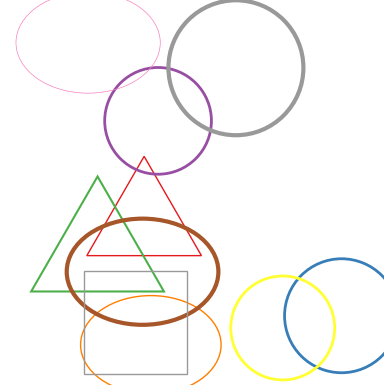[{"shape": "triangle", "thickness": 1, "radius": 0.86, "center": [0.374, 0.422]}, {"shape": "circle", "thickness": 2, "radius": 0.74, "center": [0.887, 0.18]}, {"shape": "triangle", "thickness": 1.5, "radius": 1.0, "center": [0.253, 0.342]}, {"shape": "circle", "thickness": 2, "radius": 0.69, "center": [0.411, 0.686]}, {"shape": "oval", "thickness": 1, "radius": 0.91, "center": [0.392, 0.104]}, {"shape": "circle", "thickness": 2, "radius": 0.67, "center": [0.734, 0.148]}, {"shape": "oval", "thickness": 3, "radius": 0.98, "center": [0.37, 0.294]}, {"shape": "oval", "thickness": 0.5, "radius": 0.94, "center": [0.229, 0.889]}, {"shape": "square", "thickness": 1, "radius": 0.67, "center": [0.353, 0.163]}, {"shape": "circle", "thickness": 3, "radius": 0.88, "center": [0.613, 0.824]}]